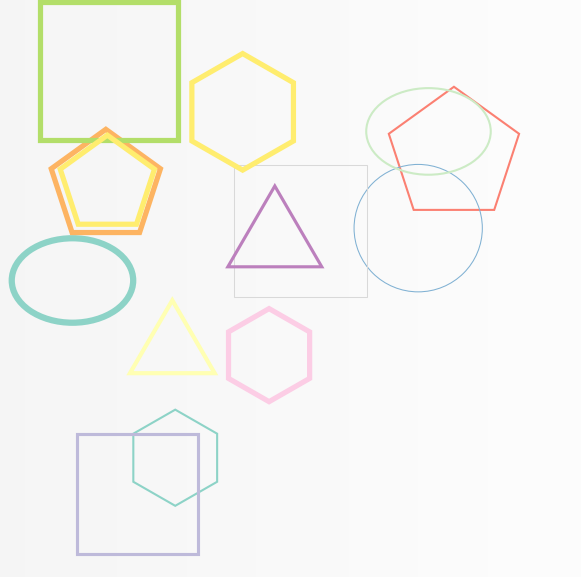[{"shape": "hexagon", "thickness": 1, "radius": 0.42, "center": [0.301, 0.207]}, {"shape": "oval", "thickness": 3, "radius": 0.52, "center": [0.125, 0.513]}, {"shape": "triangle", "thickness": 2, "radius": 0.42, "center": [0.296, 0.395]}, {"shape": "square", "thickness": 1.5, "radius": 0.52, "center": [0.236, 0.144]}, {"shape": "pentagon", "thickness": 1, "radius": 0.59, "center": [0.781, 0.731]}, {"shape": "circle", "thickness": 0.5, "radius": 0.55, "center": [0.719, 0.604]}, {"shape": "pentagon", "thickness": 2.5, "radius": 0.49, "center": [0.182, 0.676]}, {"shape": "square", "thickness": 2.5, "radius": 0.6, "center": [0.188, 0.876]}, {"shape": "hexagon", "thickness": 2.5, "radius": 0.4, "center": [0.463, 0.384]}, {"shape": "square", "thickness": 0.5, "radius": 0.57, "center": [0.517, 0.599]}, {"shape": "triangle", "thickness": 1.5, "radius": 0.47, "center": [0.473, 0.584]}, {"shape": "oval", "thickness": 1, "radius": 0.54, "center": [0.737, 0.772]}, {"shape": "hexagon", "thickness": 2.5, "radius": 0.5, "center": [0.417, 0.805]}, {"shape": "pentagon", "thickness": 2.5, "radius": 0.43, "center": [0.185, 0.68]}]